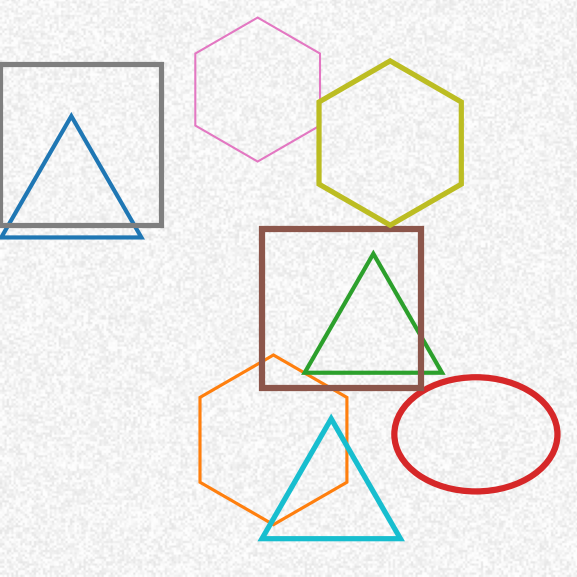[{"shape": "triangle", "thickness": 2, "radius": 0.7, "center": [0.124, 0.658]}, {"shape": "hexagon", "thickness": 1.5, "radius": 0.73, "center": [0.474, 0.238]}, {"shape": "triangle", "thickness": 2, "radius": 0.69, "center": [0.646, 0.422]}, {"shape": "oval", "thickness": 3, "radius": 0.71, "center": [0.824, 0.247]}, {"shape": "square", "thickness": 3, "radius": 0.69, "center": [0.591, 0.465]}, {"shape": "hexagon", "thickness": 1, "radius": 0.62, "center": [0.446, 0.844]}, {"shape": "square", "thickness": 2.5, "radius": 0.7, "center": [0.139, 0.749]}, {"shape": "hexagon", "thickness": 2.5, "radius": 0.71, "center": [0.676, 0.751]}, {"shape": "triangle", "thickness": 2.5, "radius": 0.69, "center": [0.573, 0.136]}]